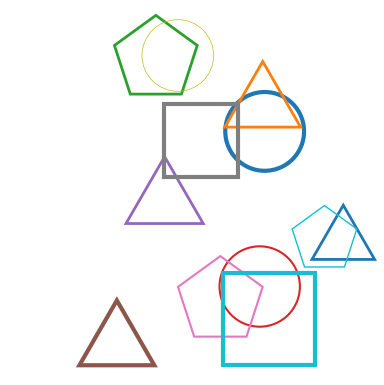[{"shape": "circle", "thickness": 3, "radius": 0.51, "center": [0.687, 0.659]}, {"shape": "triangle", "thickness": 2, "radius": 0.47, "center": [0.892, 0.373]}, {"shape": "triangle", "thickness": 2, "radius": 0.57, "center": [0.682, 0.727]}, {"shape": "pentagon", "thickness": 2, "radius": 0.57, "center": [0.405, 0.847]}, {"shape": "circle", "thickness": 1.5, "radius": 0.52, "center": [0.675, 0.256]}, {"shape": "triangle", "thickness": 2, "radius": 0.58, "center": [0.428, 0.477]}, {"shape": "triangle", "thickness": 3, "radius": 0.56, "center": [0.304, 0.107]}, {"shape": "pentagon", "thickness": 1.5, "radius": 0.58, "center": [0.572, 0.219]}, {"shape": "square", "thickness": 3, "radius": 0.48, "center": [0.522, 0.636]}, {"shape": "circle", "thickness": 0.5, "radius": 0.47, "center": [0.462, 0.856]}, {"shape": "square", "thickness": 3, "radius": 0.6, "center": [0.699, 0.172]}, {"shape": "pentagon", "thickness": 1, "radius": 0.44, "center": [0.843, 0.378]}]